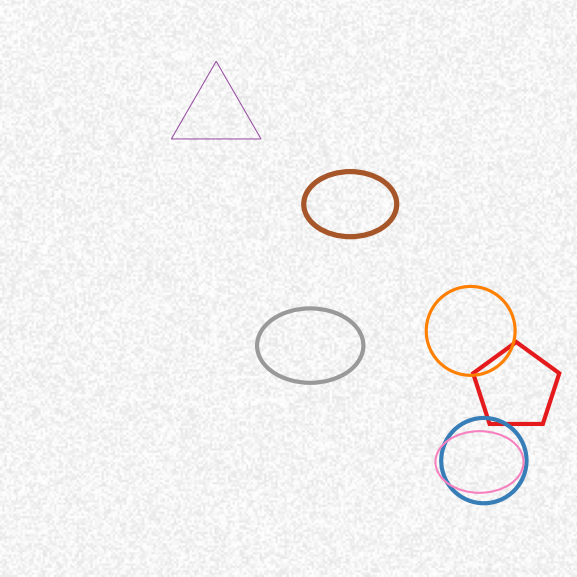[{"shape": "pentagon", "thickness": 2, "radius": 0.39, "center": [0.894, 0.329]}, {"shape": "circle", "thickness": 2, "radius": 0.37, "center": [0.838, 0.202]}, {"shape": "triangle", "thickness": 0.5, "radius": 0.45, "center": [0.374, 0.803]}, {"shape": "circle", "thickness": 1.5, "radius": 0.38, "center": [0.815, 0.426]}, {"shape": "oval", "thickness": 2.5, "radius": 0.4, "center": [0.606, 0.646]}, {"shape": "oval", "thickness": 1, "radius": 0.38, "center": [0.83, 0.199]}, {"shape": "oval", "thickness": 2, "radius": 0.46, "center": [0.537, 0.401]}]